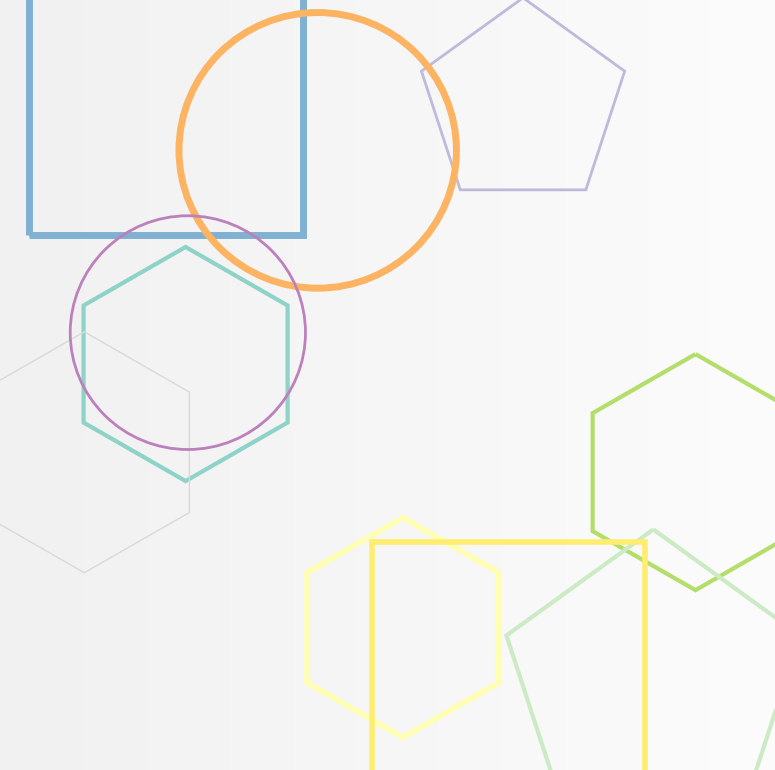[{"shape": "hexagon", "thickness": 1.5, "radius": 0.76, "center": [0.239, 0.527]}, {"shape": "hexagon", "thickness": 2, "radius": 0.71, "center": [0.52, 0.185]}, {"shape": "pentagon", "thickness": 1, "radius": 0.69, "center": [0.675, 0.865]}, {"shape": "square", "thickness": 2.5, "radius": 0.88, "center": [0.214, 0.872]}, {"shape": "circle", "thickness": 2.5, "radius": 0.89, "center": [0.41, 0.805]}, {"shape": "hexagon", "thickness": 1.5, "radius": 0.77, "center": [0.897, 0.387]}, {"shape": "hexagon", "thickness": 0.5, "radius": 0.78, "center": [0.109, 0.413]}, {"shape": "circle", "thickness": 1, "radius": 0.76, "center": [0.242, 0.568]}, {"shape": "pentagon", "thickness": 1.5, "radius": 1.0, "center": [0.843, 0.113]}, {"shape": "square", "thickness": 2, "radius": 0.88, "center": [0.656, 0.119]}]